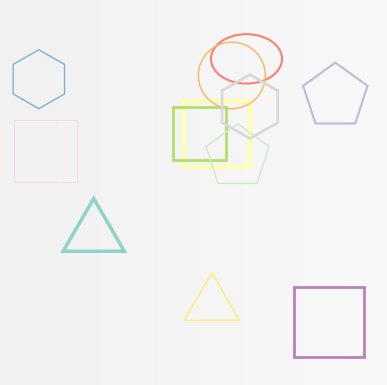[{"shape": "triangle", "thickness": 2.5, "radius": 0.46, "center": [0.242, 0.393]}, {"shape": "square", "thickness": 3, "radius": 0.43, "center": [0.559, 0.652]}, {"shape": "pentagon", "thickness": 1.5, "radius": 0.44, "center": [0.865, 0.75]}, {"shape": "oval", "thickness": 1.5, "radius": 0.46, "center": [0.636, 0.847]}, {"shape": "hexagon", "thickness": 1, "radius": 0.38, "center": [0.1, 0.794]}, {"shape": "circle", "thickness": 1, "radius": 0.43, "center": [0.598, 0.804]}, {"shape": "square", "thickness": 2, "radius": 0.34, "center": [0.515, 0.653]}, {"shape": "square", "thickness": 0.5, "radius": 0.41, "center": [0.116, 0.607]}, {"shape": "hexagon", "thickness": 2, "radius": 0.41, "center": [0.645, 0.723]}, {"shape": "square", "thickness": 2, "radius": 0.45, "center": [0.85, 0.164]}, {"shape": "pentagon", "thickness": 1, "radius": 0.43, "center": [0.613, 0.593]}, {"shape": "triangle", "thickness": 1, "radius": 0.41, "center": [0.547, 0.209]}]